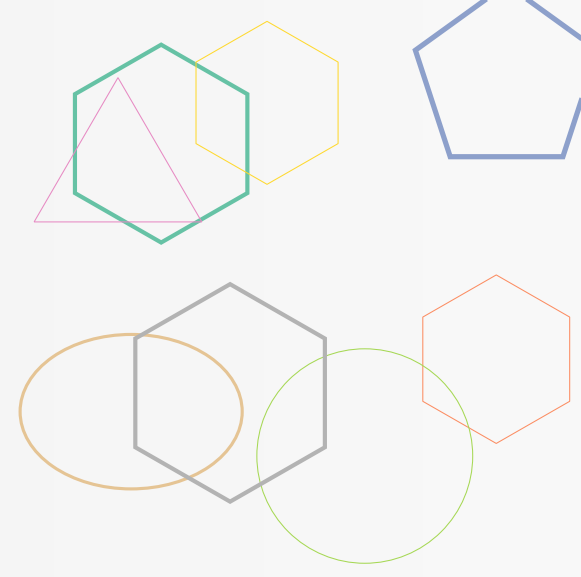[{"shape": "hexagon", "thickness": 2, "radius": 0.86, "center": [0.277, 0.75]}, {"shape": "hexagon", "thickness": 0.5, "radius": 0.73, "center": [0.854, 0.377]}, {"shape": "pentagon", "thickness": 2.5, "radius": 0.82, "center": [0.871, 0.861]}, {"shape": "triangle", "thickness": 0.5, "radius": 0.83, "center": [0.203, 0.698]}, {"shape": "circle", "thickness": 0.5, "radius": 0.93, "center": [0.628, 0.209]}, {"shape": "hexagon", "thickness": 0.5, "radius": 0.71, "center": [0.459, 0.821]}, {"shape": "oval", "thickness": 1.5, "radius": 0.96, "center": [0.226, 0.286]}, {"shape": "hexagon", "thickness": 2, "radius": 0.94, "center": [0.396, 0.319]}]